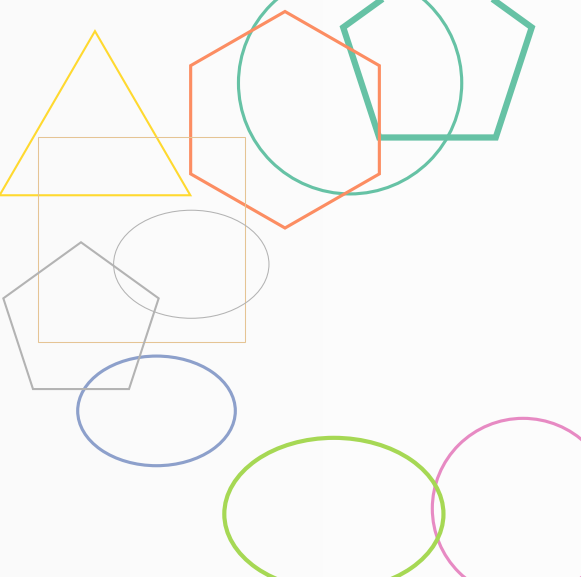[{"shape": "pentagon", "thickness": 3, "radius": 0.85, "center": [0.753, 0.899]}, {"shape": "circle", "thickness": 1.5, "radius": 0.96, "center": [0.602, 0.855]}, {"shape": "hexagon", "thickness": 1.5, "radius": 0.94, "center": [0.49, 0.792]}, {"shape": "oval", "thickness": 1.5, "radius": 0.68, "center": [0.269, 0.288]}, {"shape": "circle", "thickness": 1.5, "radius": 0.78, "center": [0.9, 0.119]}, {"shape": "oval", "thickness": 2, "radius": 0.94, "center": [0.574, 0.109]}, {"shape": "triangle", "thickness": 1, "radius": 0.95, "center": [0.163, 0.756]}, {"shape": "square", "thickness": 0.5, "radius": 0.89, "center": [0.243, 0.585]}, {"shape": "pentagon", "thickness": 1, "radius": 0.7, "center": [0.139, 0.439]}, {"shape": "oval", "thickness": 0.5, "radius": 0.67, "center": [0.329, 0.542]}]